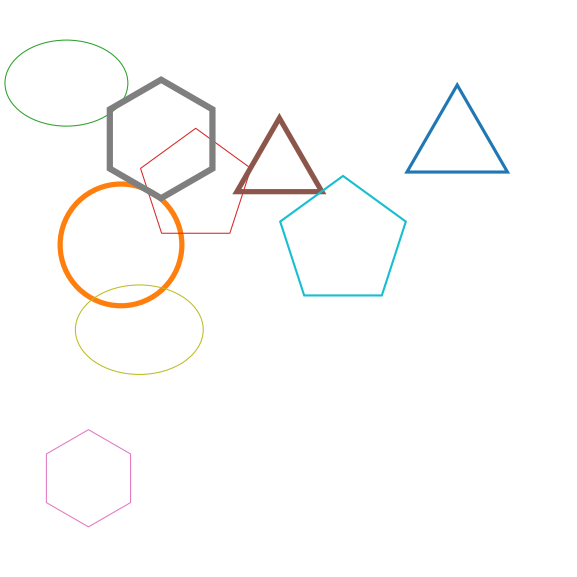[{"shape": "triangle", "thickness": 1.5, "radius": 0.5, "center": [0.792, 0.751]}, {"shape": "circle", "thickness": 2.5, "radius": 0.53, "center": [0.21, 0.575]}, {"shape": "oval", "thickness": 0.5, "radius": 0.53, "center": [0.115, 0.855]}, {"shape": "pentagon", "thickness": 0.5, "radius": 0.5, "center": [0.339, 0.677]}, {"shape": "triangle", "thickness": 2.5, "radius": 0.42, "center": [0.484, 0.71]}, {"shape": "hexagon", "thickness": 0.5, "radius": 0.42, "center": [0.153, 0.171]}, {"shape": "hexagon", "thickness": 3, "radius": 0.51, "center": [0.279, 0.758]}, {"shape": "oval", "thickness": 0.5, "radius": 0.55, "center": [0.241, 0.428]}, {"shape": "pentagon", "thickness": 1, "radius": 0.57, "center": [0.594, 0.58]}]